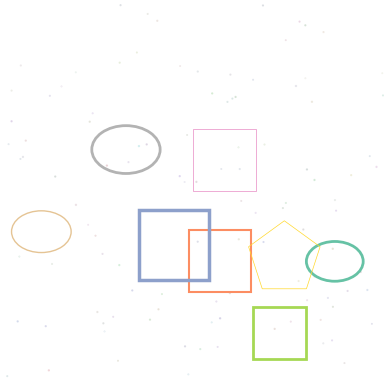[{"shape": "oval", "thickness": 2, "radius": 0.37, "center": [0.87, 0.321]}, {"shape": "square", "thickness": 1.5, "radius": 0.4, "center": [0.571, 0.321]}, {"shape": "square", "thickness": 2.5, "radius": 0.46, "center": [0.452, 0.364]}, {"shape": "square", "thickness": 0.5, "radius": 0.41, "center": [0.584, 0.585]}, {"shape": "square", "thickness": 2, "radius": 0.34, "center": [0.726, 0.135]}, {"shape": "pentagon", "thickness": 0.5, "radius": 0.49, "center": [0.739, 0.329]}, {"shape": "oval", "thickness": 1, "radius": 0.39, "center": [0.107, 0.398]}, {"shape": "oval", "thickness": 2, "radius": 0.44, "center": [0.327, 0.612]}]